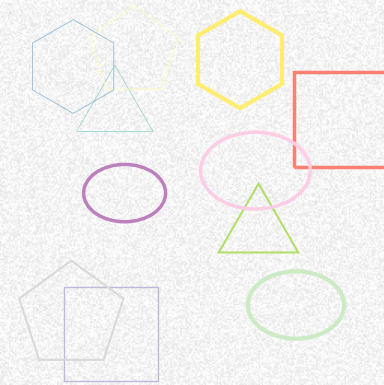[{"shape": "triangle", "thickness": 0.5, "radius": 0.57, "center": [0.298, 0.716]}, {"shape": "pentagon", "thickness": 0.5, "radius": 0.6, "center": [0.347, 0.866]}, {"shape": "square", "thickness": 1, "radius": 0.61, "center": [0.289, 0.133]}, {"shape": "square", "thickness": 2.5, "radius": 0.62, "center": [0.887, 0.688]}, {"shape": "hexagon", "thickness": 0.5, "radius": 0.61, "center": [0.19, 0.827]}, {"shape": "triangle", "thickness": 1.5, "radius": 0.6, "center": [0.671, 0.404]}, {"shape": "oval", "thickness": 2.5, "radius": 0.71, "center": [0.664, 0.557]}, {"shape": "pentagon", "thickness": 1.5, "radius": 0.71, "center": [0.185, 0.181]}, {"shape": "oval", "thickness": 2.5, "radius": 0.53, "center": [0.324, 0.498]}, {"shape": "oval", "thickness": 3, "radius": 0.63, "center": [0.769, 0.208]}, {"shape": "hexagon", "thickness": 3, "radius": 0.63, "center": [0.624, 0.845]}]